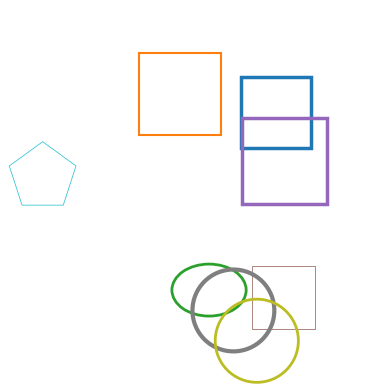[{"shape": "square", "thickness": 2.5, "radius": 0.46, "center": [0.717, 0.708]}, {"shape": "square", "thickness": 1.5, "radius": 0.53, "center": [0.466, 0.756]}, {"shape": "oval", "thickness": 2, "radius": 0.48, "center": [0.543, 0.247]}, {"shape": "square", "thickness": 2.5, "radius": 0.56, "center": [0.739, 0.583]}, {"shape": "square", "thickness": 0.5, "radius": 0.41, "center": [0.736, 0.227]}, {"shape": "circle", "thickness": 3, "radius": 0.53, "center": [0.606, 0.194]}, {"shape": "circle", "thickness": 2, "radius": 0.54, "center": [0.667, 0.115]}, {"shape": "pentagon", "thickness": 0.5, "radius": 0.46, "center": [0.111, 0.541]}]